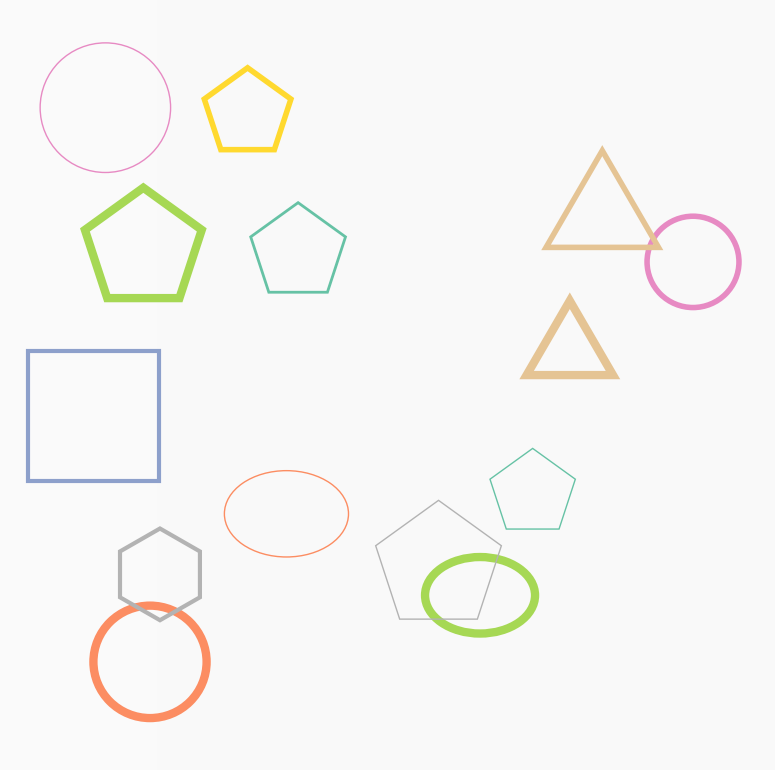[{"shape": "pentagon", "thickness": 0.5, "radius": 0.29, "center": [0.687, 0.36]}, {"shape": "pentagon", "thickness": 1, "radius": 0.32, "center": [0.385, 0.672]}, {"shape": "circle", "thickness": 3, "radius": 0.37, "center": [0.194, 0.14]}, {"shape": "oval", "thickness": 0.5, "radius": 0.4, "center": [0.37, 0.333]}, {"shape": "square", "thickness": 1.5, "radius": 0.42, "center": [0.12, 0.46]}, {"shape": "circle", "thickness": 0.5, "radius": 0.42, "center": [0.136, 0.86]}, {"shape": "circle", "thickness": 2, "radius": 0.3, "center": [0.894, 0.66]}, {"shape": "pentagon", "thickness": 3, "radius": 0.4, "center": [0.185, 0.677]}, {"shape": "oval", "thickness": 3, "radius": 0.35, "center": [0.619, 0.227]}, {"shape": "pentagon", "thickness": 2, "radius": 0.29, "center": [0.319, 0.853]}, {"shape": "triangle", "thickness": 3, "radius": 0.32, "center": [0.735, 0.545]}, {"shape": "triangle", "thickness": 2, "radius": 0.42, "center": [0.777, 0.721]}, {"shape": "pentagon", "thickness": 0.5, "radius": 0.43, "center": [0.566, 0.265]}, {"shape": "hexagon", "thickness": 1.5, "radius": 0.3, "center": [0.206, 0.254]}]